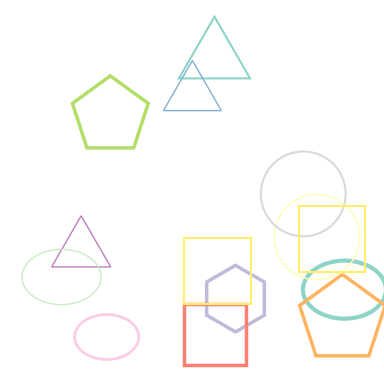[{"shape": "oval", "thickness": 3, "radius": 0.54, "center": [0.895, 0.248]}, {"shape": "triangle", "thickness": 1.5, "radius": 0.53, "center": [0.557, 0.85]}, {"shape": "circle", "thickness": 1, "radius": 0.55, "center": [0.823, 0.384]}, {"shape": "hexagon", "thickness": 2.5, "radius": 0.43, "center": [0.612, 0.224]}, {"shape": "square", "thickness": 2.5, "radius": 0.4, "center": [0.558, 0.131]}, {"shape": "triangle", "thickness": 1, "radius": 0.43, "center": [0.5, 0.756]}, {"shape": "pentagon", "thickness": 2.5, "radius": 0.58, "center": [0.889, 0.17]}, {"shape": "pentagon", "thickness": 2.5, "radius": 0.52, "center": [0.287, 0.699]}, {"shape": "oval", "thickness": 2, "radius": 0.42, "center": [0.277, 0.125]}, {"shape": "circle", "thickness": 1.5, "radius": 0.55, "center": [0.788, 0.496]}, {"shape": "triangle", "thickness": 1, "radius": 0.44, "center": [0.211, 0.351]}, {"shape": "oval", "thickness": 1, "radius": 0.51, "center": [0.16, 0.281]}, {"shape": "square", "thickness": 1.5, "radius": 0.43, "center": [0.862, 0.379]}, {"shape": "square", "thickness": 1.5, "radius": 0.43, "center": [0.565, 0.297]}]